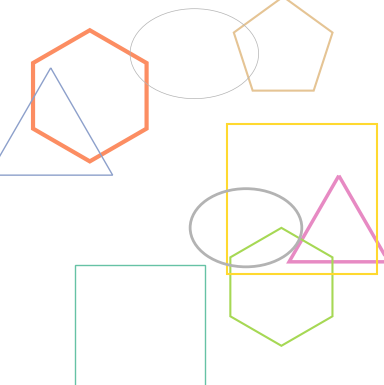[{"shape": "square", "thickness": 1, "radius": 0.85, "center": [0.364, 0.143]}, {"shape": "hexagon", "thickness": 3, "radius": 0.85, "center": [0.233, 0.751]}, {"shape": "triangle", "thickness": 1, "radius": 0.93, "center": [0.132, 0.638]}, {"shape": "triangle", "thickness": 2.5, "radius": 0.75, "center": [0.88, 0.395]}, {"shape": "hexagon", "thickness": 1.5, "radius": 0.77, "center": [0.731, 0.255]}, {"shape": "square", "thickness": 1.5, "radius": 0.97, "center": [0.786, 0.484]}, {"shape": "pentagon", "thickness": 1.5, "radius": 0.67, "center": [0.736, 0.874]}, {"shape": "oval", "thickness": 2, "radius": 0.73, "center": [0.639, 0.408]}, {"shape": "oval", "thickness": 0.5, "radius": 0.83, "center": [0.505, 0.861]}]